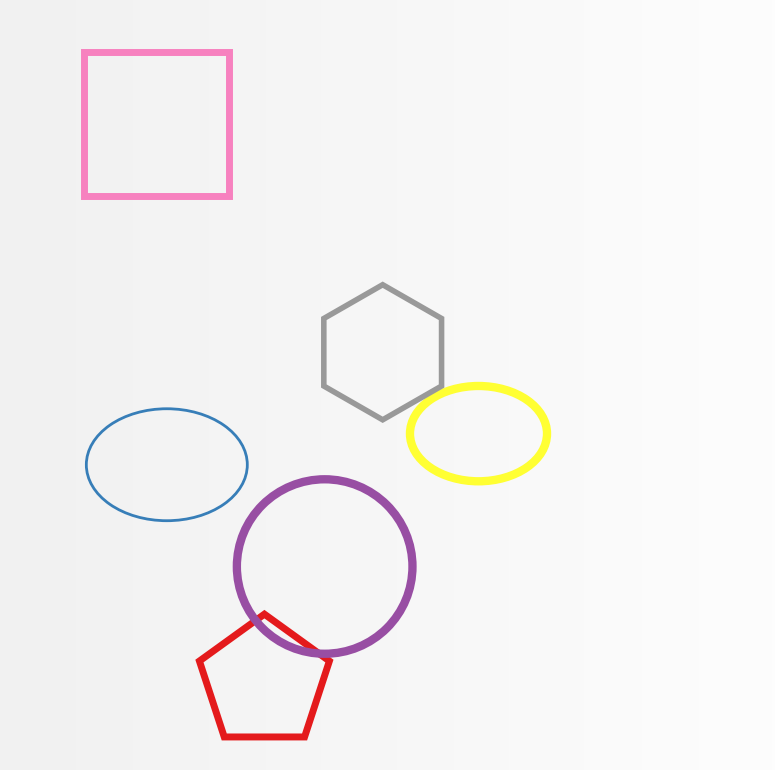[{"shape": "pentagon", "thickness": 2.5, "radius": 0.44, "center": [0.341, 0.114]}, {"shape": "oval", "thickness": 1, "radius": 0.52, "center": [0.215, 0.396]}, {"shape": "circle", "thickness": 3, "radius": 0.57, "center": [0.419, 0.264]}, {"shape": "oval", "thickness": 3, "radius": 0.44, "center": [0.617, 0.437]}, {"shape": "square", "thickness": 2.5, "radius": 0.47, "center": [0.202, 0.839]}, {"shape": "hexagon", "thickness": 2, "radius": 0.44, "center": [0.494, 0.543]}]